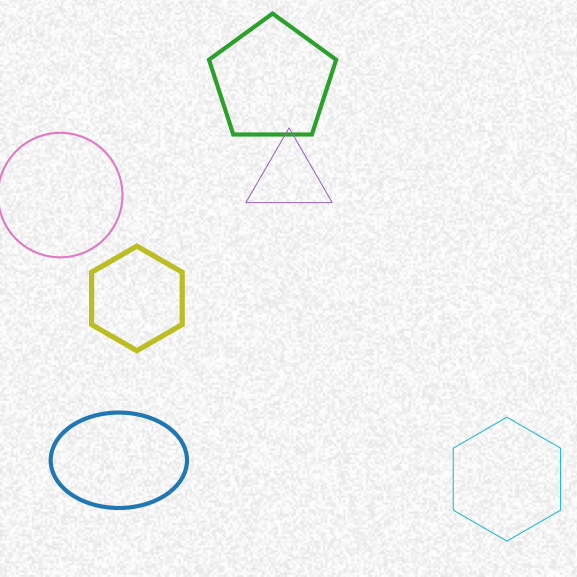[{"shape": "oval", "thickness": 2, "radius": 0.59, "center": [0.206, 0.202]}, {"shape": "pentagon", "thickness": 2, "radius": 0.58, "center": [0.472, 0.86]}, {"shape": "triangle", "thickness": 0.5, "radius": 0.43, "center": [0.501, 0.691]}, {"shape": "circle", "thickness": 1, "radius": 0.54, "center": [0.104, 0.661]}, {"shape": "hexagon", "thickness": 2.5, "radius": 0.45, "center": [0.237, 0.482]}, {"shape": "hexagon", "thickness": 0.5, "radius": 0.54, "center": [0.878, 0.169]}]